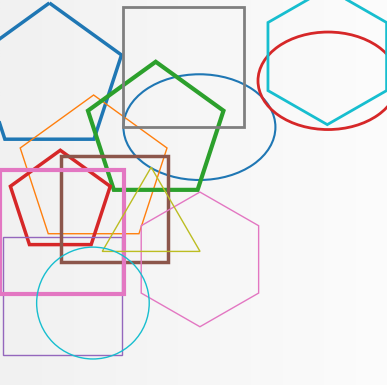[{"shape": "oval", "thickness": 1.5, "radius": 0.98, "center": [0.515, 0.67]}, {"shape": "pentagon", "thickness": 2.5, "radius": 0.98, "center": [0.128, 0.797]}, {"shape": "pentagon", "thickness": 1, "radius": 1.0, "center": [0.242, 0.554]}, {"shape": "pentagon", "thickness": 3, "radius": 0.92, "center": [0.402, 0.656]}, {"shape": "pentagon", "thickness": 2.5, "radius": 0.68, "center": [0.156, 0.474]}, {"shape": "oval", "thickness": 2, "radius": 0.9, "center": [0.847, 0.79]}, {"shape": "square", "thickness": 1, "radius": 0.77, "center": [0.162, 0.231]}, {"shape": "square", "thickness": 2.5, "radius": 0.69, "center": [0.296, 0.456]}, {"shape": "square", "thickness": 3, "radius": 0.8, "center": [0.16, 0.397]}, {"shape": "hexagon", "thickness": 1, "radius": 0.87, "center": [0.516, 0.326]}, {"shape": "square", "thickness": 2, "radius": 0.78, "center": [0.473, 0.826]}, {"shape": "triangle", "thickness": 1, "radius": 0.73, "center": [0.39, 0.42]}, {"shape": "hexagon", "thickness": 2, "radius": 0.88, "center": [0.845, 0.853]}, {"shape": "circle", "thickness": 1, "radius": 0.73, "center": [0.24, 0.213]}]